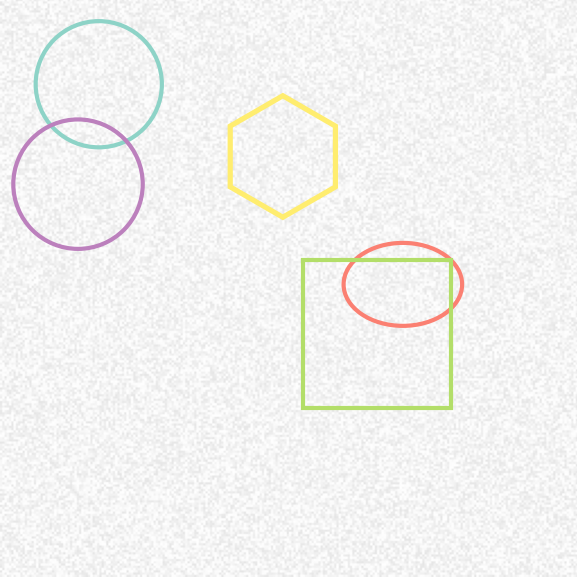[{"shape": "circle", "thickness": 2, "radius": 0.55, "center": [0.171, 0.853]}, {"shape": "oval", "thickness": 2, "radius": 0.51, "center": [0.698, 0.507]}, {"shape": "square", "thickness": 2, "radius": 0.64, "center": [0.653, 0.421]}, {"shape": "circle", "thickness": 2, "radius": 0.56, "center": [0.135, 0.68]}, {"shape": "hexagon", "thickness": 2.5, "radius": 0.53, "center": [0.49, 0.728]}]